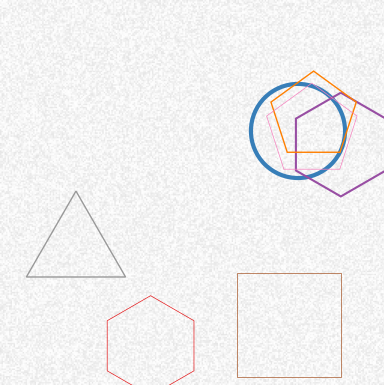[{"shape": "hexagon", "thickness": 0.5, "radius": 0.65, "center": [0.391, 0.102]}, {"shape": "circle", "thickness": 3, "radius": 0.61, "center": [0.774, 0.66]}, {"shape": "hexagon", "thickness": 1.5, "radius": 0.67, "center": [0.885, 0.624]}, {"shape": "pentagon", "thickness": 1, "radius": 0.58, "center": [0.815, 0.699]}, {"shape": "square", "thickness": 0.5, "radius": 0.67, "center": [0.751, 0.156]}, {"shape": "pentagon", "thickness": 0.5, "radius": 0.62, "center": [0.81, 0.66]}, {"shape": "triangle", "thickness": 1, "radius": 0.74, "center": [0.197, 0.355]}]